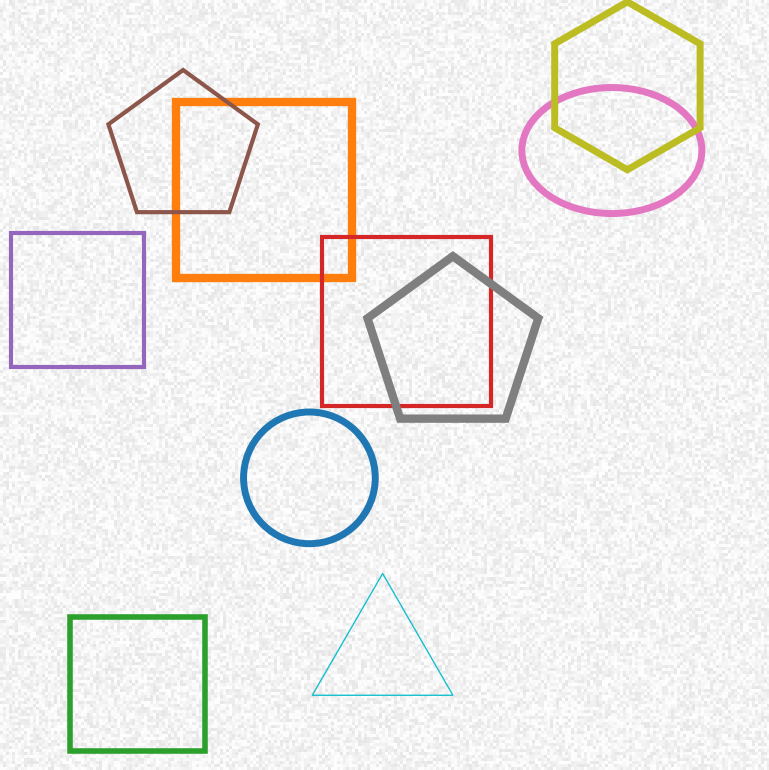[{"shape": "circle", "thickness": 2.5, "radius": 0.43, "center": [0.402, 0.379]}, {"shape": "square", "thickness": 3, "radius": 0.57, "center": [0.342, 0.753]}, {"shape": "square", "thickness": 2, "radius": 0.44, "center": [0.178, 0.111]}, {"shape": "square", "thickness": 1.5, "radius": 0.55, "center": [0.528, 0.582]}, {"shape": "square", "thickness": 1.5, "radius": 0.43, "center": [0.101, 0.61]}, {"shape": "pentagon", "thickness": 1.5, "radius": 0.51, "center": [0.238, 0.807]}, {"shape": "oval", "thickness": 2.5, "radius": 0.58, "center": [0.795, 0.805]}, {"shape": "pentagon", "thickness": 3, "radius": 0.58, "center": [0.588, 0.551]}, {"shape": "hexagon", "thickness": 2.5, "radius": 0.55, "center": [0.815, 0.889]}, {"shape": "triangle", "thickness": 0.5, "radius": 0.53, "center": [0.497, 0.15]}]